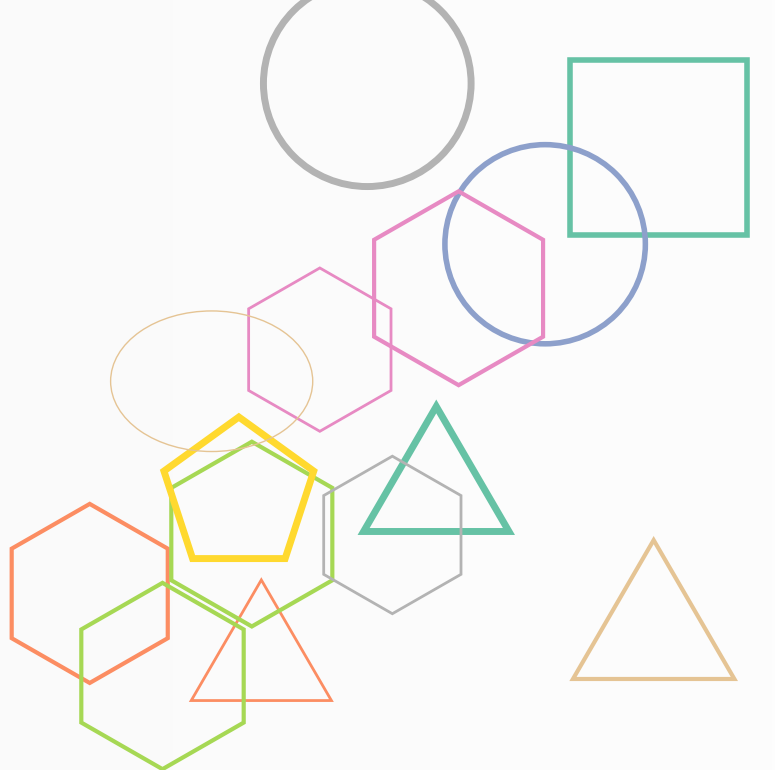[{"shape": "square", "thickness": 2, "radius": 0.57, "center": [0.85, 0.808]}, {"shape": "triangle", "thickness": 2.5, "radius": 0.54, "center": [0.563, 0.364]}, {"shape": "hexagon", "thickness": 1.5, "radius": 0.58, "center": [0.116, 0.229]}, {"shape": "triangle", "thickness": 1, "radius": 0.52, "center": [0.337, 0.142]}, {"shape": "circle", "thickness": 2, "radius": 0.65, "center": [0.703, 0.683]}, {"shape": "hexagon", "thickness": 1, "radius": 0.53, "center": [0.413, 0.546]}, {"shape": "hexagon", "thickness": 1.5, "radius": 0.63, "center": [0.592, 0.626]}, {"shape": "hexagon", "thickness": 1.5, "radius": 0.6, "center": [0.325, 0.306]}, {"shape": "hexagon", "thickness": 1.5, "radius": 0.6, "center": [0.21, 0.122]}, {"shape": "pentagon", "thickness": 2.5, "radius": 0.51, "center": [0.308, 0.357]}, {"shape": "oval", "thickness": 0.5, "radius": 0.65, "center": [0.273, 0.505]}, {"shape": "triangle", "thickness": 1.5, "radius": 0.6, "center": [0.843, 0.178]}, {"shape": "hexagon", "thickness": 1, "radius": 0.51, "center": [0.506, 0.305]}, {"shape": "circle", "thickness": 2.5, "radius": 0.67, "center": [0.474, 0.892]}]